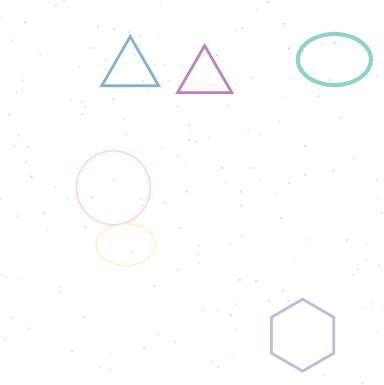[{"shape": "oval", "thickness": 3, "radius": 0.47, "center": [0.869, 0.845]}, {"shape": "hexagon", "thickness": 2, "radius": 0.47, "center": [0.786, 0.129]}, {"shape": "triangle", "thickness": 2, "radius": 0.43, "center": [0.338, 0.82]}, {"shape": "circle", "thickness": 1, "radius": 0.48, "center": [0.294, 0.512]}, {"shape": "triangle", "thickness": 2, "radius": 0.41, "center": [0.532, 0.8]}, {"shape": "oval", "thickness": 0.5, "radius": 0.39, "center": [0.327, 0.365]}]